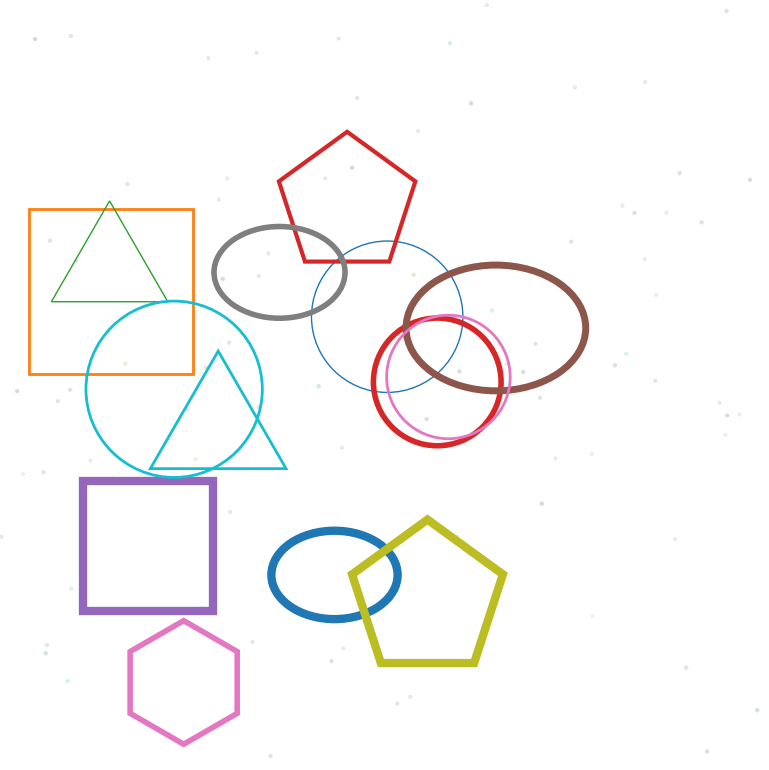[{"shape": "circle", "thickness": 0.5, "radius": 0.49, "center": [0.503, 0.589]}, {"shape": "oval", "thickness": 3, "radius": 0.41, "center": [0.434, 0.253]}, {"shape": "square", "thickness": 1, "radius": 0.53, "center": [0.144, 0.621]}, {"shape": "triangle", "thickness": 0.5, "radius": 0.44, "center": [0.142, 0.652]}, {"shape": "pentagon", "thickness": 1.5, "radius": 0.47, "center": [0.451, 0.736]}, {"shape": "circle", "thickness": 2, "radius": 0.41, "center": [0.568, 0.504]}, {"shape": "square", "thickness": 3, "radius": 0.42, "center": [0.192, 0.291]}, {"shape": "oval", "thickness": 2.5, "radius": 0.58, "center": [0.644, 0.574]}, {"shape": "hexagon", "thickness": 2, "radius": 0.4, "center": [0.239, 0.114]}, {"shape": "circle", "thickness": 1, "radius": 0.4, "center": [0.582, 0.51]}, {"shape": "oval", "thickness": 2, "radius": 0.43, "center": [0.363, 0.646]}, {"shape": "pentagon", "thickness": 3, "radius": 0.51, "center": [0.555, 0.222]}, {"shape": "triangle", "thickness": 1, "radius": 0.51, "center": [0.283, 0.442]}, {"shape": "circle", "thickness": 1, "radius": 0.57, "center": [0.226, 0.494]}]